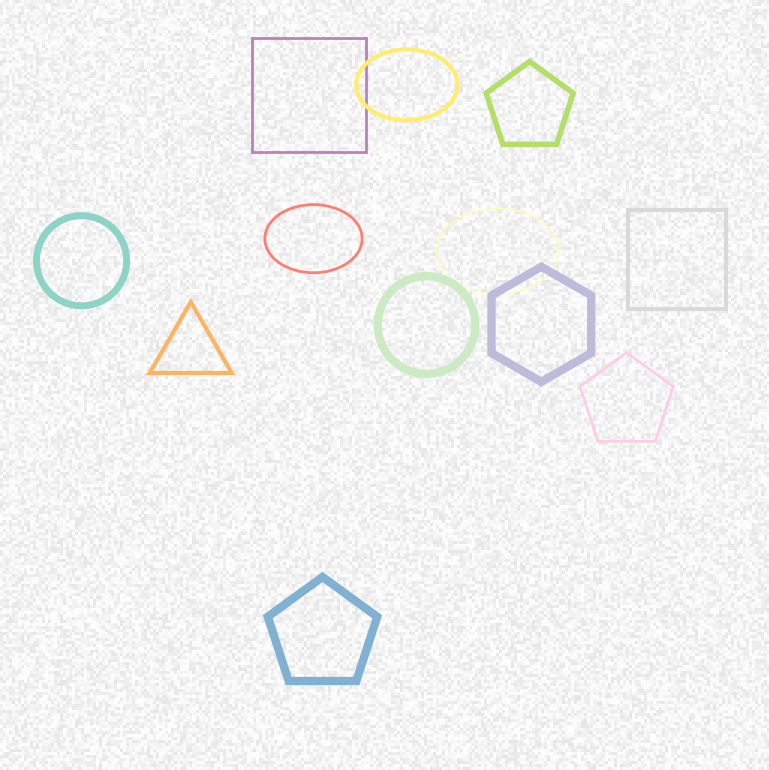[{"shape": "circle", "thickness": 2.5, "radius": 0.29, "center": [0.106, 0.661]}, {"shape": "oval", "thickness": 0.5, "radius": 0.4, "center": [0.646, 0.674]}, {"shape": "hexagon", "thickness": 3, "radius": 0.37, "center": [0.703, 0.579]}, {"shape": "oval", "thickness": 1, "radius": 0.32, "center": [0.407, 0.69]}, {"shape": "pentagon", "thickness": 3, "radius": 0.37, "center": [0.419, 0.176]}, {"shape": "triangle", "thickness": 1.5, "radius": 0.31, "center": [0.248, 0.546]}, {"shape": "pentagon", "thickness": 2, "radius": 0.3, "center": [0.688, 0.861]}, {"shape": "pentagon", "thickness": 1, "radius": 0.32, "center": [0.814, 0.478]}, {"shape": "square", "thickness": 1.5, "radius": 0.32, "center": [0.879, 0.663]}, {"shape": "square", "thickness": 1, "radius": 0.37, "center": [0.401, 0.877]}, {"shape": "circle", "thickness": 3, "radius": 0.32, "center": [0.554, 0.578]}, {"shape": "oval", "thickness": 1.5, "radius": 0.33, "center": [0.528, 0.89]}]